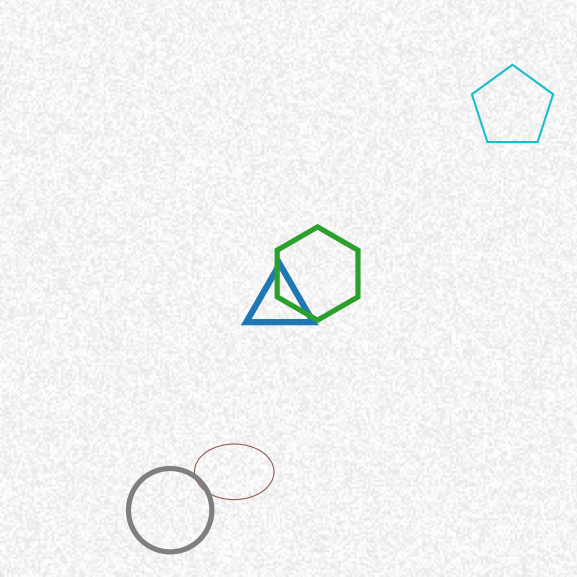[{"shape": "triangle", "thickness": 3, "radius": 0.34, "center": [0.484, 0.475]}, {"shape": "hexagon", "thickness": 2.5, "radius": 0.4, "center": [0.55, 0.525]}, {"shape": "oval", "thickness": 0.5, "radius": 0.34, "center": [0.406, 0.182]}, {"shape": "circle", "thickness": 2.5, "radius": 0.36, "center": [0.295, 0.116]}, {"shape": "pentagon", "thickness": 1, "radius": 0.37, "center": [0.887, 0.813]}]